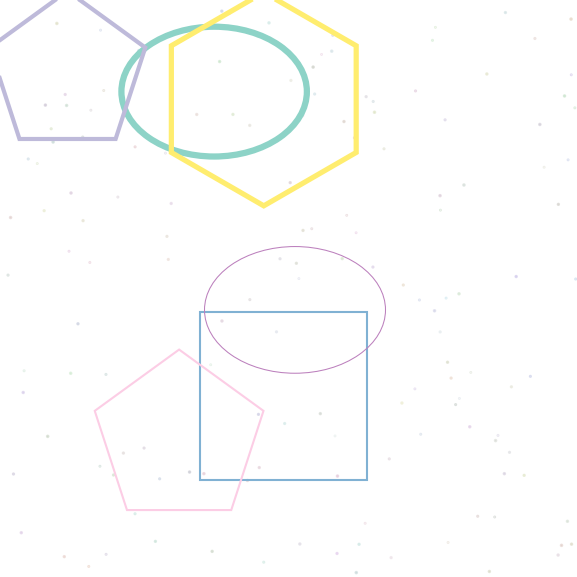[{"shape": "oval", "thickness": 3, "radius": 0.8, "center": [0.371, 0.841]}, {"shape": "pentagon", "thickness": 2, "radius": 0.71, "center": [0.117, 0.873]}, {"shape": "square", "thickness": 1, "radius": 0.72, "center": [0.491, 0.313]}, {"shape": "pentagon", "thickness": 1, "radius": 0.77, "center": [0.31, 0.24]}, {"shape": "oval", "thickness": 0.5, "radius": 0.78, "center": [0.511, 0.463]}, {"shape": "hexagon", "thickness": 2.5, "radius": 0.92, "center": [0.457, 0.828]}]